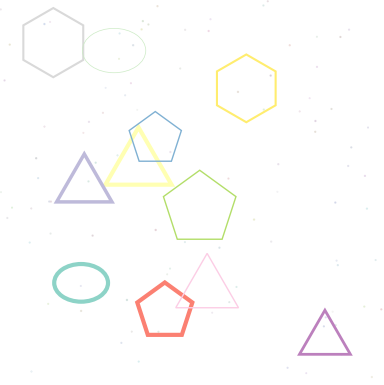[{"shape": "oval", "thickness": 3, "radius": 0.35, "center": [0.211, 0.265]}, {"shape": "triangle", "thickness": 3, "radius": 0.5, "center": [0.36, 0.57]}, {"shape": "triangle", "thickness": 2.5, "radius": 0.41, "center": [0.219, 0.517]}, {"shape": "pentagon", "thickness": 3, "radius": 0.38, "center": [0.428, 0.191]}, {"shape": "pentagon", "thickness": 1, "radius": 0.36, "center": [0.403, 0.639]}, {"shape": "pentagon", "thickness": 1, "radius": 0.5, "center": [0.519, 0.459]}, {"shape": "triangle", "thickness": 1, "radius": 0.47, "center": [0.538, 0.248]}, {"shape": "hexagon", "thickness": 1.5, "radius": 0.45, "center": [0.138, 0.889]}, {"shape": "triangle", "thickness": 2, "radius": 0.38, "center": [0.844, 0.118]}, {"shape": "oval", "thickness": 0.5, "radius": 0.41, "center": [0.296, 0.869]}, {"shape": "hexagon", "thickness": 1.5, "radius": 0.44, "center": [0.64, 0.771]}]